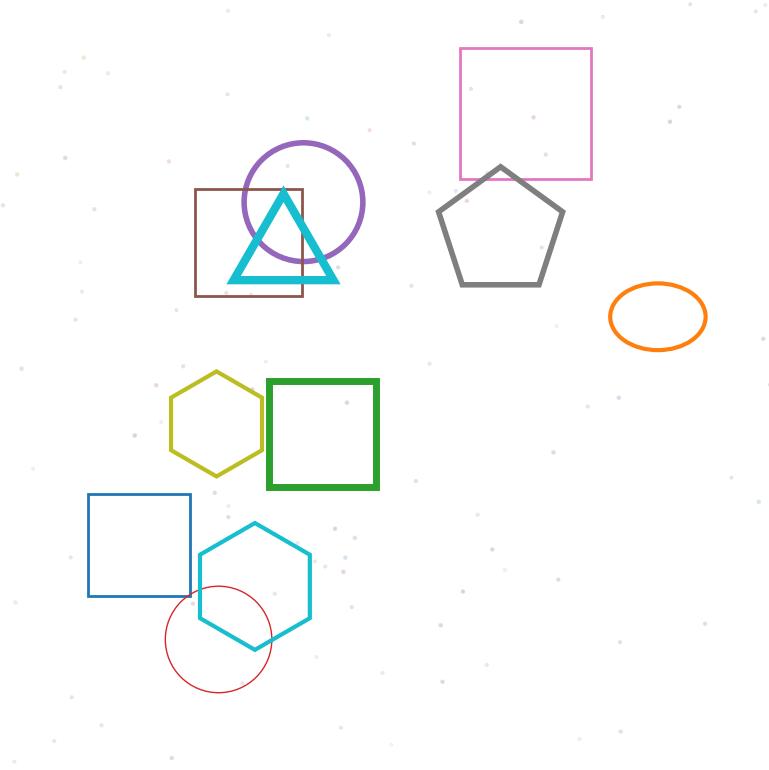[{"shape": "square", "thickness": 1, "radius": 0.33, "center": [0.181, 0.292]}, {"shape": "oval", "thickness": 1.5, "radius": 0.31, "center": [0.854, 0.589]}, {"shape": "square", "thickness": 2.5, "radius": 0.35, "center": [0.419, 0.437]}, {"shape": "circle", "thickness": 0.5, "radius": 0.35, "center": [0.284, 0.17]}, {"shape": "circle", "thickness": 2, "radius": 0.39, "center": [0.394, 0.737]}, {"shape": "square", "thickness": 1, "radius": 0.35, "center": [0.322, 0.685]}, {"shape": "square", "thickness": 1, "radius": 0.42, "center": [0.682, 0.853]}, {"shape": "pentagon", "thickness": 2, "radius": 0.42, "center": [0.65, 0.699]}, {"shape": "hexagon", "thickness": 1.5, "radius": 0.34, "center": [0.281, 0.449]}, {"shape": "hexagon", "thickness": 1.5, "radius": 0.41, "center": [0.331, 0.238]}, {"shape": "triangle", "thickness": 3, "radius": 0.37, "center": [0.368, 0.674]}]